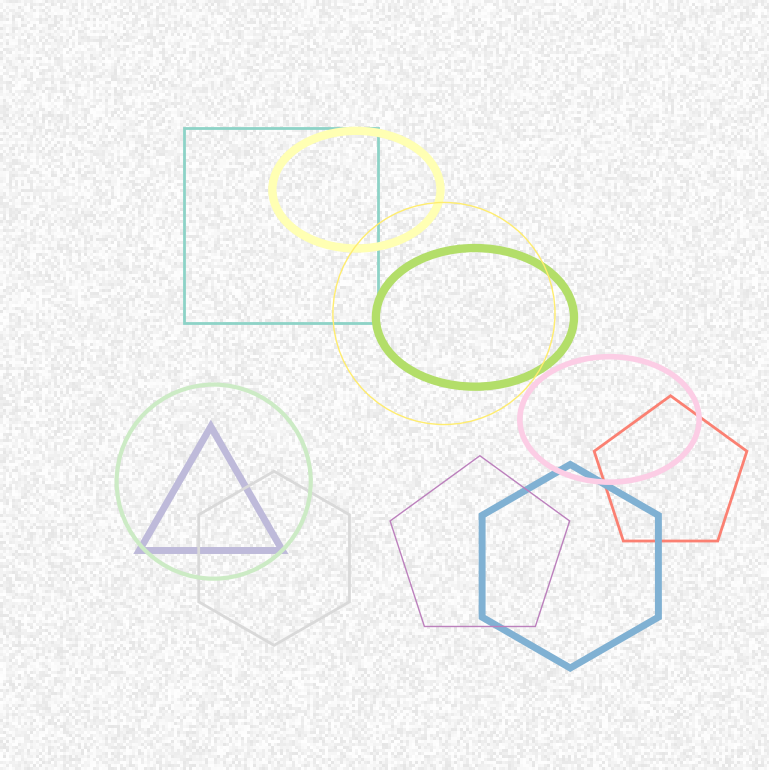[{"shape": "square", "thickness": 1, "radius": 0.63, "center": [0.365, 0.707]}, {"shape": "oval", "thickness": 3, "radius": 0.55, "center": [0.463, 0.754]}, {"shape": "triangle", "thickness": 2.5, "radius": 0.54, "center": [0.274, 0.339]}, {"shape": "pentagon", "thickness": 1, "radius": 0.52, "center": [0.871, 0.382]}, {"shape": "hexagon", "thickness": 2.5, "radius": 0.66, "center": [0.741, 0.265]}, {"shape": "oval", "thickness": 3, "radius": 0.64, "center": [0.617, 0.588]}, {"shape": "oval", "thickness": 2, "radius": 0.58, "center": [0.792, 0.455]}, {"shape": "hexagon", "thickness": 1, "radius": 0.57, "center": [0.356, 0.275]}, {"shape": "pentagon", "thickness": 0.5, "radius": 0.61, "center": [0.623, 0.286]}, {"shape": "circle", "thickness": 1.5, "radius": 0.63, "center": [0.278, 0.375]}, {"shape": "circle", "thickness": 0.5, "radius": 0.72, "center": [0.577, 0.593]}]